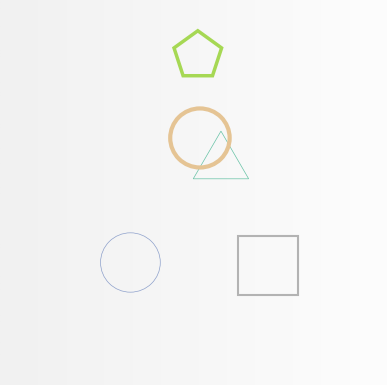[{"shape": "triangle", "thickness": 0.5, "radius": 0.41, "center": [0.57, 0.577]}, {"shape": "circle", "thickness": 0.5, "radius": 0.39, "center": [0.337, 0.318]}, {"shape": "pentagon", "thickness": 2.5, "radius": 0.32, "center": [0.51, 0.856]}, {"shape": "circle", "thickness": 3, "radius": 0.38, "center": [0.516, 0.642]}, {"shape": "square", "thickness": 1.5, "radius": 0.39, "center": [0.692, 0.311]}]